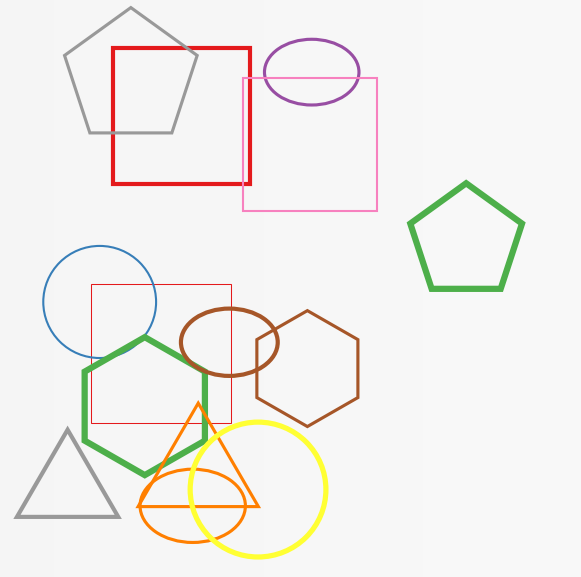[{"shape": "square", "thickness": 0.5, "radius": 0.6, "center": [0.277, 0.387]}, {"shape": "square", "thickness": 2, "radius": 0.59, "center": [0.313, 0.798]}, {"shape": "circle", "thickness": 1, "radius": 0.49, "center": [0.172, 0.476]}, {"shape": "hexagon", "thickness": 3, "radius": 0.6, "center": [0.249, 0.296]}, {"shape": "pentagon", "thickness": 3, "radius": 0.51, "center": [0.802, 0.581]}, {"shape": "oval", "thickness": 1.5, "radius": 0.41, "center": [0.536, 0.874]}, {"shape": "triangle", "thickness": 1.5, "radius": 0.6, "center": [0.341, 0.182]}, {"shape": "oval", "thickness": 1.5, "radius": 0.45, "center": [0.332, 0.123]}, {"shape": "circle", "thickness": 2.5, "radius": 0.58, "center": [0.444, 0.151]}, {"shape": "oval", "thickness": 2, "radius": 0.42, "center": [0.395, 0.406]}, {"shape": "hexagon", "thickness": 1.5, "radius": 0.5, "center": [0.529, 0.361]}, {"shape": "square", "thickness": 1, "radius": 0.58, "center": [0.533, 0.749]}, {"shape": "triangle", "thickness": 2, "radius": 0.5, "center": [0.116, 0.154]}, {"shape": "pentagon", "thickness": 1.5, "radius": 0.6, "center": [0.225, 0.866]}]